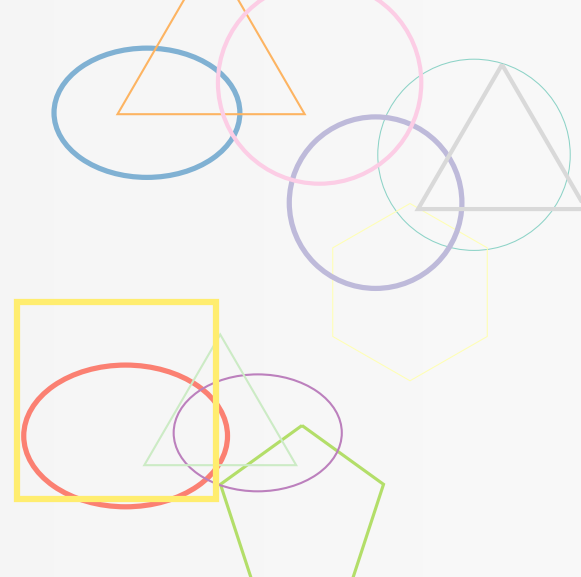[{"shape": "circle", "thickness": 0.5, "radius": 0.83, "center": [0.815, 0.731]}, {"shape": "hexagon", "thickness": 0.5, "radius": 0.77, "center": [0.705, 0.493]}, {"shape": "circle", "thickness": 2.5, "radius": 0.74, "center": [0.646, 0.648]}, {"shape": "oval", "thickness": 2.5, "radius": 0.88, "center": [0.216, 0.244]}, {"shape": "oval", "thickness": 2.5, "radius": 0.8, "center": [0.253, 0.804]}, {"shape": "triangle", "thickness": 1, "radius": 0.93, "center": [0.363, 0.894]}, {"shape": "pentagon", "thickness": 1.5, "radius": 0.74, "center": [0.52, 0.115]}, {"shape": "circle", "thickness": 2, "radius": 0.87, "center": [0.55, 0.856]}, {"shape": "triangle", "thickness": 2, "radius": 0.83, "center": [0.864, 0.721]}, {"shape": "oval", "thickness": 1, "radius": 0.72, "center": [0.443, 0.25]}, {"shape": "triangle", "thickness": 1, "radius": 0.75, "center": [0.379, 0.269]}, {"shape": "square", "thickness": 3, "radius": 0.86, "center": [0.201, 0.306]}]